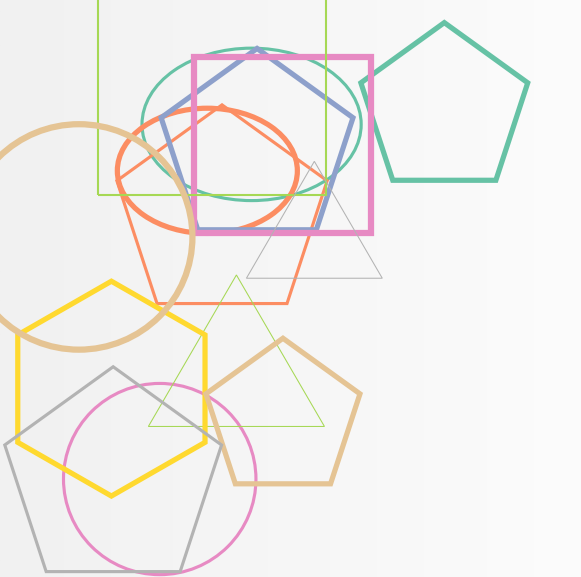[{"shape": "oval", "thickness": 1.5, "radius": 0.94, "center": [0.433, 0.784]}, {"shape": "pentagon", "thickness": 2.5, "radius": 0.75, "center": [0.764, 0.809]}, {"shape": "pentagon", "thickness": 1.5, "radius": 0.95, "center": [0.382, 0.627]}, {"shape": "oval", "thickness": 2.5, "radius": 0.77, "center": [0.357, 0.703]}, {"shape": "pentagon", "thickness": 2.5, "radius": 0.87, "center": [0.442, 0.742]}, {"shape": "square", "thickness": 3, "radius": 0.76, "center": [0.486, 0.748]}, {"shape": "circle", "thickness": 1.5, "radius": 0.83, "center": [0.275, 0.17]}, {"shape": "triangle", "thickness": 0.5, "radius": 0.87, "center": [0.407, 0.348]}, {"shape": "square", "thickness": 1, "radius": 0.98, "center": [0.365, 0.858]}, {"shape": "hexagon", "thickness": 2.5, "radius": 0.93, "center": [0.192, 0.326]}, {"shape": "circle", "thickness": 3, "radius": 0.98, "center": [0.136, 0.589]}, {"shape": "pentagon", "thickness": 2.5, "radius": 0.7, "center": [0.487, 0.274]}, {"shape": "triangle", "thickness": 0.5, "radius": 0.67, "center": [0.541, 0.585]}, {"shape": "pentagon", "thickness": 1.5, "radius": 0.98, "center": [0.195, 0.168]}]